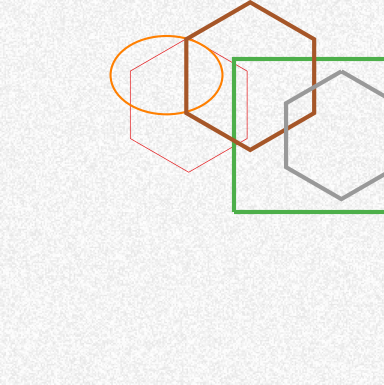[{"shape": "hexagon", "thickness": 0.5, "radius": 0.88, "center": [0.49, 0.728]}, {"shape": "square", "thickness": 3, "radius": 1.0, "center": [0.807, 0.648]}, {"shape": "oval", "thickness": 1.5, "radius": 0.73, "center": [0.432, 0.805]}, {"shape": "hexagon", "thickness": 3, "radius": 0.96, "center": [0.65, 0.802]}, {"shape": "hexagon", "thickness": 3, "radius": 0.83, "center": [0.887, 0.649]}]